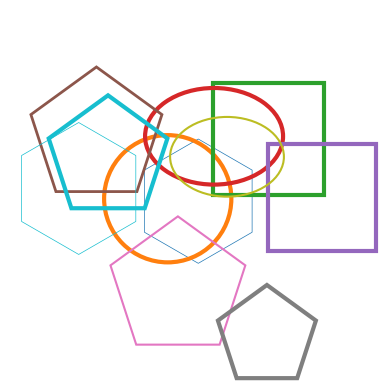[{"shape": "hexagon", "thickness": 0.5, "radius": 0.81, "center": [0.515, 0.477]}, {"shape": "circle", "thickness": 3, "radius": 0.83, "center": [0.436, 0.484]}, {"shape": "square", "thickness": 3, "radius": 0.73, "center": [0.697, 0.638]}, {"shape": "oval", "thickness": 3, "radius": 0.9, "center": [0.556, 0.646]}, {"shape": "square", "thickness": 3, "radius": 0.7, "center": [0.837, 0.487]}, {"shape": "pentagon", "thickness": 2, "radius": 0.89, "center": [0.25, 0.647]}, {"shape": "pentagon", "thickness": 1.5, "radius": 0.92, "center": [0.462, 0.254]}, {"shape": "pentagon", "thickness": 3, "radius": 0.67, "center": [0.693, 0.126]}, {"shape": "oval", "thickness": 1.5, "radius": 0.74, "center": [0.59, 0.593]}, {"shape": "hexagon", "thickness": 0.5, "radius": 0.86, "center": [0.204, 0.51]}, {"shape": "pentagon", "thickness": 3, "radius": 0.81, "center": [0.281, 0.59]}]